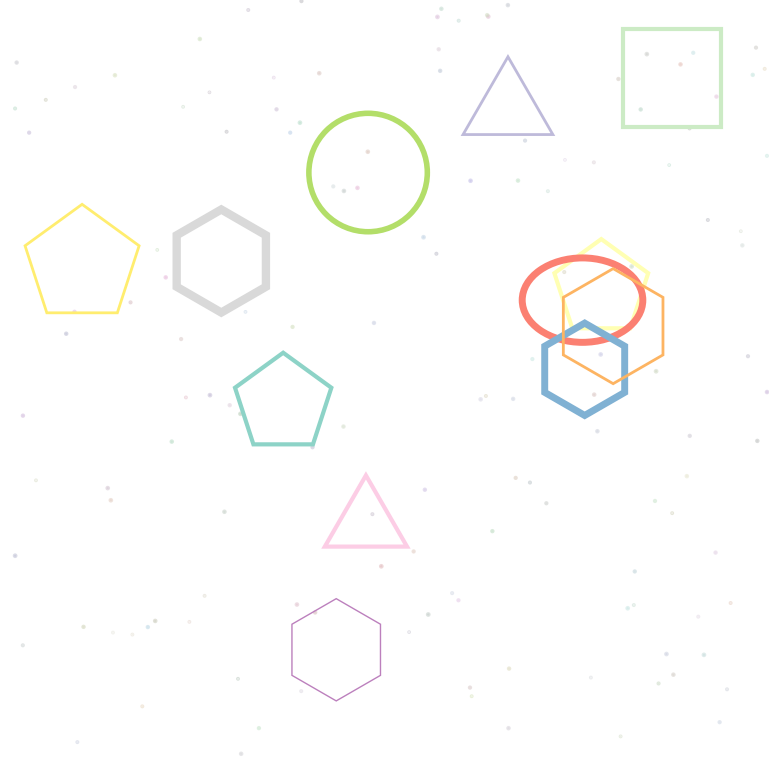[{"shape": "pentagon", "thickness": 1.5, "radius": 0.33, "center": [0.368, 0.476]}, {"shape": "pentagon", "thickness": 1.5, "radius": 0.32, "center": [0.781, 0.625]}, {"shape": "triangle", "thickness": 1, "radius": 0.34, "center": [0.66, 0.859]}, {"shape": "oval", "thickness": 2.5, "radius": 0.39, "center": [0.757, 0.61]}, {"shape": "hexagon", "thickness": 2.5, "radius": 0.3, "center": [0.759, 0.52]}, {"shape": "hexagon", "thickness": 1, "radius": 0.37, "center": [0.796, 0.576]}, {"shape": "circle", "thickness": 2, "radius": 0.38, "center": [0.478, 0.776]}, {"shape": "triangle", "thickness": 1.5, "radius": 0.31, "center": [0.475, 0.321]}, {"shape": "hexagon", "thickness": 3, "radius": 0.33, "center": [0.287, 0.661]}, {"shape": "hexagon", "thickness": 0.5, "radius": 0.33, "center": [0.437, 0.156]}, {"shape": "square", "thickness": 1.5, "radius": 0.32, "center": [0.873, 0.898]}, {"shape": "pentagon", "thickness": 1, "radius": 0.39, "center": [0.107, 0.657]}]